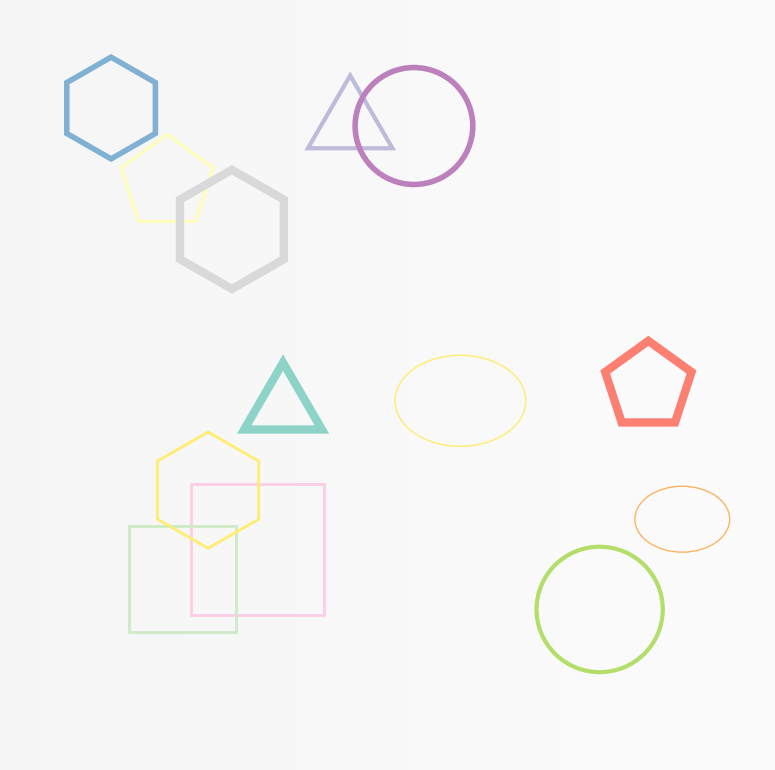[{"shape": "triangle", "thickness": 3, "radius": 0.29, "center": [0.365, 0.471]}, {"shape": "pentagon", "thickness": 1, "radius": 0.31, "center": [0.216, 0.763]}, {"shape": "triangle", "thickness": 1.5, "radius": 0.32, "center": [0.452, 0.839]}, {"shape": "pentagon", "thickness": 3, "radius": 0.29, "center": [0.837, 0.499]}, {"shape": "hexagon", "thickness": 2, "radius": 0.33, "center": [0.143, 0.86]}, {"shape": "oval", "thickness": 0.5, "radius": 0.31, "center": [0.88, 0.326]}, {"shape": "circle", "thickness": 1.5, "radius": 0.41, "center": [0.774, 0.209]}, {"shape": "square", "thickness": 1, "radius": 0.43, "center": [0.332, 0.286]}, {"shape": "hexagon", "thickness": 3, "radius": 0.39, "center": [0.299, 0.702]}, {"shape": "circle", "thickness": 2, "radius": 0.38, "center": [0.534, 0.836]}, {"shape": "square", "thickness": 1, "radius": 0.34, "center": [0.235, 0.248]}, {"shape": "hexagon", "thickness": 1, "radius": 0.38, "center": [0.269, 0.363]}, {"shape": "oval", "thickness": 0.5, "radius": 0.42, "center": [0.594, 0.479]}]